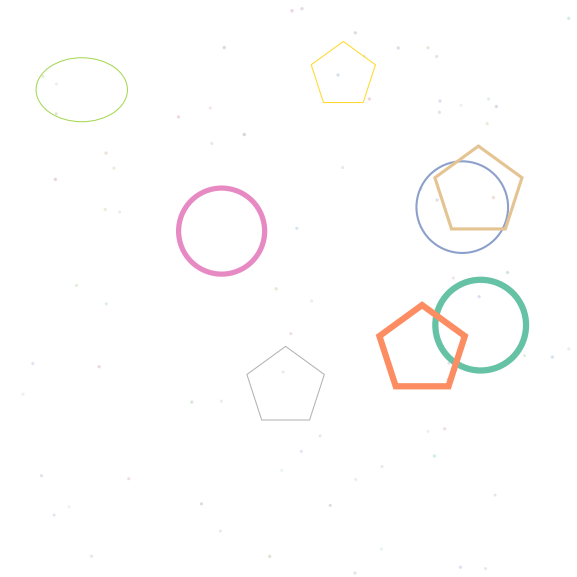[{"shape": "circle", "thickness": 3, "radius": 0.39, "center": [0.832, 0.436]}, {"shape": "pentagon", "thickness": 3, "radius": 0.39, "center": [0.731, 0.393]}, {"shape": "circle", "thickness": 1, "radius": 0.4, "center": [0.8, 0.64]}, {"shape": "circle", "thickness": 2.5, "radius": 0.37, "center": [0.384, 0.599]}, {"shape": "oval", "thickness": 0.5, "radius": 0.4, "center": [0.142, 0.844]}, {"shape": "pentagon", "thickness": 0.5, "radius": 0.29, "center": [0.595, 0.869]}, {"shape": "pentagon", "thickness": 1.5, "radius": 0.4, "center": [0.828, 0.667]}, {"shape": "pentagon", "thickness": 0.5, "radius": 0.35, "center": [0.495, 0.329]}]